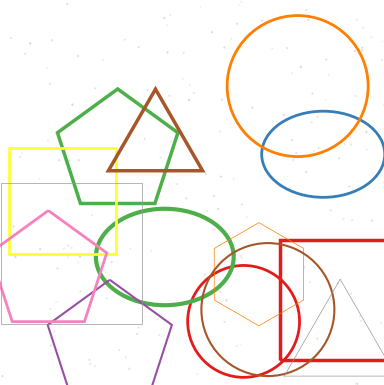[{"shape": "square", "thickness": 2.5, "radius": 0.78, "center": [0.884, 0.221]}, {"shape": "circle", "thickness": 2, "radius": 0.73, "center": [0.633, 0.165]}, {"shape": "oval", "thickness": 2, "radius": 0.8, "center": [0.84, 0.599]}, {"shape": "oval", "thickness": 3, "radius": 0.89, "center": [0.428, 0.332]}, {"shape": "pentagon", "thickness": 2.5, "radius": 0.82, "center": [0.306, 0.604]}, {"shape": "pentagon", "thickness": 1.5, "radius": 0.85, "center": [0.285, 0.104]}, {"shape": "circle", "thickness": 2, "radius": 0.92, "center": [0.773, 0.776]}, {"shape": "hexagon", "thickness": 0.5, "radius": 0.67, "center": [0.672, 0.288]}, {"shape": "square", "thickness": 2, "radius": 0.69, "center": [0.162, 0.478]}, {"shape": "circle", "thickness": 1.5, "radius": 0.86, "center": [0.696, 0.196]}, {"shape": "triangle", "thickness": 2.5, "radius": 0.71, "center": [0.404, 0.627]}, {"shape": "pentagon", "thickness": 2, "radius": 0.8, "center": [0.126, 0.294]}, {"shape": "square", "thickness": 0.5, "radius": 0.92, "center": [0.186, 0.34]}, {"shape": "triangle", "thickness": 0.5, "radius": 0.84, "center": [0.884, 0.107]}]